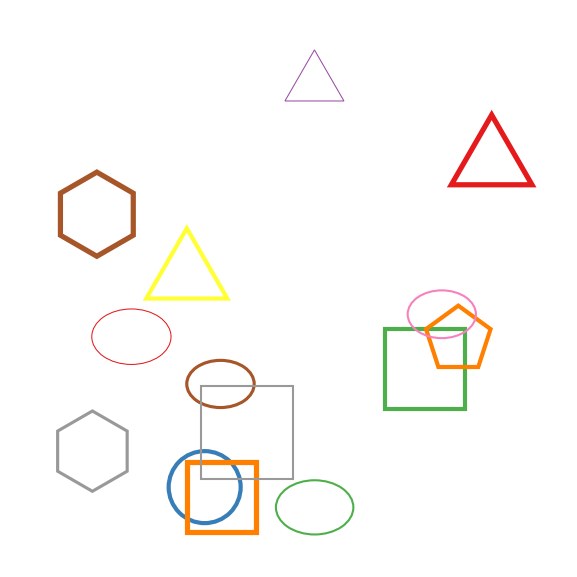[{"shape": "oval", "thickness": 0.5, "radius": 0.34, "center": [0.228, 0.416]}, {"shape": "triangle", "thickness": 2.5, "radius": 0.4, "center": [0.851, 0.719]}, {"shape": "circle", "thickness": 2, "radius": 0.31, "center": [0.354, 0.156]}, {"shape": "square", "thickness": 2, "radius": 0.35, "center": [0.736, 0.36]}, {"shape": "oval", "thickness": 1, "radius": 0.34, "center": [0.545, 0.121]}, {"shape": "triangle", "thickness": 0.5, "radius": 0.3, "center": [0.545, 0.854]}, {"shape": "pentagon", "thickness": 2, "radius": 0.29, "center": [0.794, 0.411]}, {"shape": "square", "thickness": 2.5, "radius": 0.3, "center": [0.384, 0.139]}, {"shape": "triangle", "thickness": 2, "radius": 0.41, "center": [0.323, 0.523]}, {"shape": "hexagon", "thickness": 2.5, "radius": 0.36, "center": [0.168, 0.628]}, {"shape": "oval", "thickness": 1.5, "radius": 0.29, "center": [0.382, 0.334]}, {"shape": "oval", "thickness": 1, "radius": 0.3, "center": [0.765, 0.455]}, {"shape": "square", "thickness": 1, "radius": 0.4, "center": [0.428, 0.25]}, {"shape": "hexagon", "thickness": 1.5, "radius": 0.35, "center": [0.16, 0.218]}]